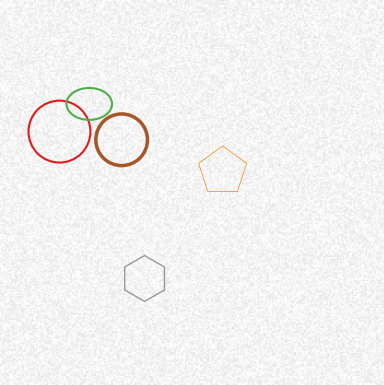[{"shape": "circle", "thickness": 1.5, "radius": 0.4, "center": [0.154, 0.658]}, {"shape": "oval", "thickness": 1.5, "radius": 0.3, "center": [0.232, 0.73]}, {"shape": "pentagon", "thickness": 0.5, "radius": 0.33, "center": [0.578, 0.556]}, {"shape": "circle", "thickness": 2.5, "radius": 0.34, "center": [0.316, 0.637]}, {"shape": "hexagon", "thickness": 1, "radius": 0.3, "center": [0.375, 0.277]}]